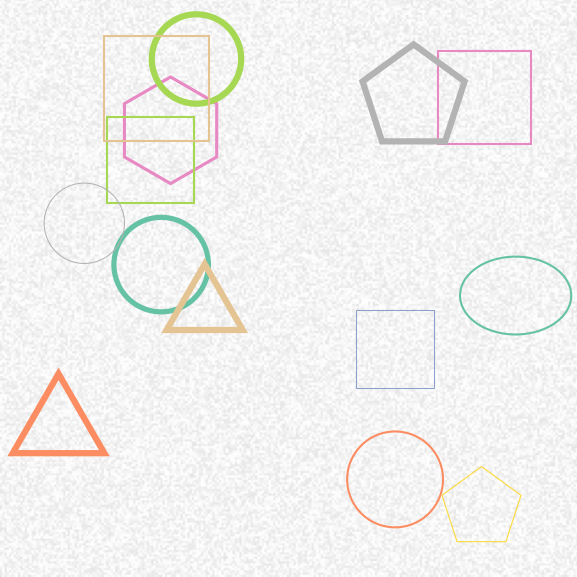[{"shape": "circle", "thickness": 2.5, "radius": 0.41, "center": [0.279, 0.541]}, {"shape": "oval", "thickness": 1, "radius": 0.48, "center": [0.893, 0.487]}, {"shape": "circle", "thickness": 1, "radius": 0.42, "center": [0.684, 0.169]}, {"shape": "triangle", "thickness": 3, "radius": 0.46, "center": [0.101, 0.26]}, {"shape": "square", "thickness": 0.5, "radius": 0.34, "center": [0.684, 0.395]}, {"shape": "square", "thickness": 1, "radius": 0.4, "center": [0.839, 0.831]}, {"shape": "hexagon", "thickness": 1.5, "radius": 0.46, "center": [0.295, 0.774]}, {"shape": "square", "thickness": 1, "radius": 0.38, "center": [0.261, 0.722]}, {"shape": "circle", "thickness": 3, "radius": 0.39, "center": [0.34, 0.897]}, {"shape": "pentagon", "thickness": 0.5, "radius": 0.36, "center": [0.834, 0.119]}, {"shape": "square", "thickness": 1, "radius": 0.45, "center": [0.271, 0.846]}, {"shape": "triangle", "thickness": 3, "radius": 0.38, "center": [0.354, 0.466]}, {"shape": "pentagon", "thickness": 3, "radius": 0.46, "center": [0.716, 0.829]}, {"shape": "circle", "thickness": 0.5, "radius": 0.35, "center": [0.146, 0.612]}]